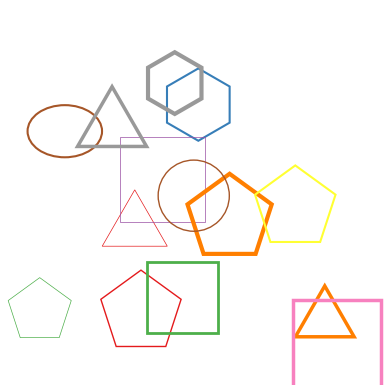[{"shape": "triangle", "thickness": 0.5, "radius": 0.49, "center": [0.35, 0.409]}, {"shape": "pentagon", "thickness": 1, "radius": 0.55, "center": [0.366, 0.189]}, {"shape": "hexagon", "thickness": 1.5, "radius": 0.47, "center": [0.515, 0.728]}, {"shape": "square", "thickness": 2, "radius": 0.46, "center": [0.474, 0.226]}, {"shape": "pentagon", "thickness": 0.5, "radius": 0.43, "center": [0.103, 0.193]}, {"shape": "square", "thickness": 0.5, "radius": 0.55, "center": [0.423, 0.533]}, {"shape": "triangle", "thickness": 2.5, "radius": 0.44, "center": [0.844, 0.169]}, {"shape": "pentagon", "thickness": 3, "radius": 0.57, "center": [0.596, 0.434]}, {"shape": "pentagon", "thickness": 1.5, "radius": 0.55, "center": [0.767, 0.46]}, {"shape": "circle", "thickness": 1, "radius": 0.46, "center": [0.503, 0.492]}, {"shape": "oval", "thickness": 1.5, "radius": 0.48, "center": [0.168, 0.659]}, {"shape": "square", "thickness": 2.5, "radius": 0.57, "center": [0.875, 0.107]}, {"shape": "hexagon", "thickness": 3, "radius": 0.4, "center": [0.454, 0.784]}, {"shape": "triangle", "thickness": 2.5, "radius": 0.52, "center": [0.291, 0.671]}]